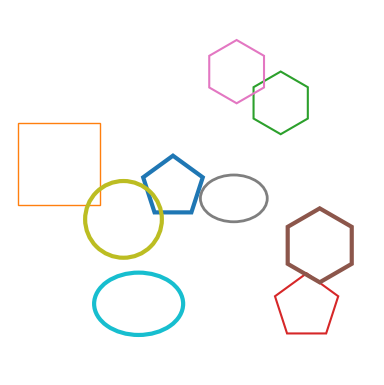[{"shape": "pentagon", "thickness": 3, "radius": 0.41, "center": [0.449, 0.514]}, {"shape": "square", "thickness": 1, "radius": 0.53, "center": [0.154, 0.573]}, {"shape": "hexagon", "thickness": 1.5, "radius": 0.41, "center": [0.729, 0.733]}, {"shape": "pentagon", "thickness": 1.5, "radius": 0.43, "center": [0.796, 0.204]}, {"shape": "hexagon", "thickness": 3, "radius": 0.48, "center": [0.83, 0.363]}, {"shape": "hexagon", "thickness": 1.5, "radius": 0.41, "center": [0.615, 0.814]}, {"shape": "oval", "thickness": 2, "radius": 0.43, "center": [0.607, 0.485]}, {"shape": "circle", "thickness": 3, "radius": 0.5, "center": [0.321, 0.43]}, {"shape": "oval", "thickness": 3, "radius": 0.58, "center": [0.36, 0.211]}]